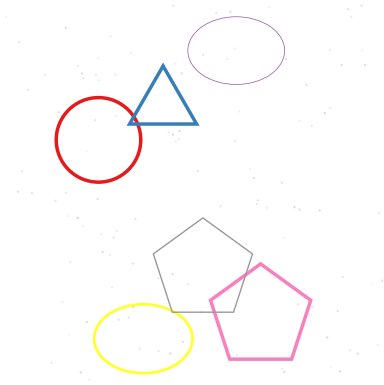[{"shape": "circle", "thickness": 2.5, "radius": 0.55, "center": [0.256, 0.637]}, {"shape": "triangle", "thickness": 2.5, "radius": 0.5, "center": [0.424, 0.728]}, {"shape": "oval", "thickness": 0.5, "radius": 0.63, "center": [0.614, 0.869]}, {"shape": "oval", "thickness": 2, "radius": 0.64, "center": [0.372, 0.12]}, {"shape": "pentagon", "thickness": 2.5, "radius": 0.68, "center": [0.677, 0.178]}, {"shape": "pentagon", "thickness": 1, "radius": 0.68, "center": [0.527, 0.299]}]